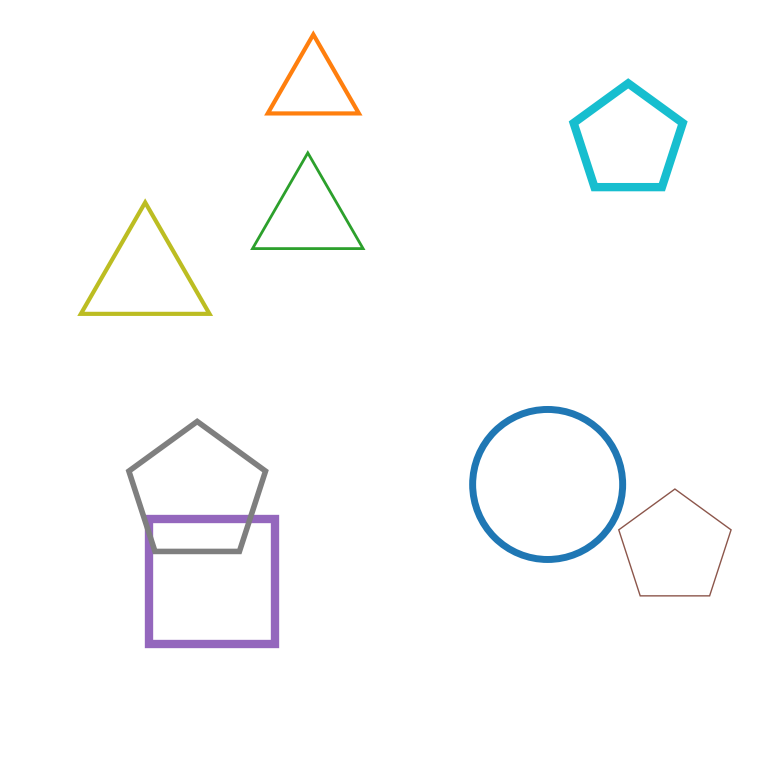[{"shape": "circle", "thickness": 2.5, "radius": 0.49, "center": [0.711, 0.371]}, {"shape": "triangle", "thickness": 1.5, "radius": 0.34, "center": [0.407, 0.887]}, {"shape": "triangle", "thickness": 1, "radius": 0.41, "center": [0.4, 0.719]}, {"shape": "square", "thickness": 3, "radius": 0.41, "center": [0.275, 0.245]}, {"shape": "pentagon", "thickness": 0.5, "radius": 0.38, "center": [0.877, 0.288]}, {"shape": "pentagon", "thickness": 2, "radius": 0.47, "center": [0.256, 0.359]}, {"shape": "triangle", "thickness": 1.5, "radius": 0.48, "center": [0.189, 0.641]}, {"shape": "pentagon", "thickness": 3, "radius": 0.37, "center": [0.816, 0.817]}]